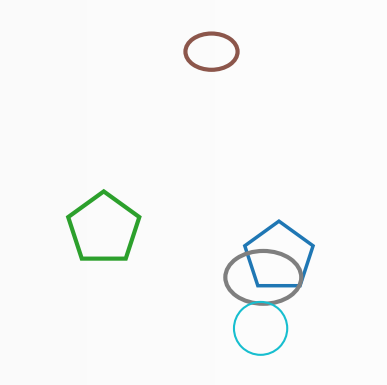[{"shape": "pentagon", "thickness": 2.5, "radius": 0.46, "center": [0.72, 0.333]}, {"shape": "pentagon", "thickness": 3, "radius": 0.48, "center": [0.268, 0.406]}, {"shape": "oval", "thickness": 3, "radius": 0.34, "center": [0.546, 0.866]}, {"shape": "oval", "thickness": 3, "radius": 0.49, "center": [0.679, 0.28]}, {"shape": "circle", "thickness": 1.5, "radius": 0.34, "center": [0.673, 0.147]}]